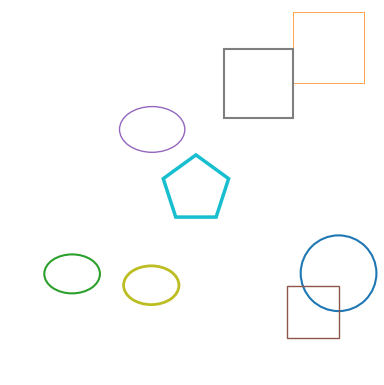[{"shape": "circle", "thickness": 1.5, "radius": 0.49, "center": [0.879, 0.29]}, {"shape": "square", "thickness": 0.5, "radius": 0.46, "center": [0.854, 0.876]}, {"shape": "oval", "thickness": 1.5, "radius": 0.36, "center": [0.187, 0.289]}, {"shape": "oval", "thickness": 1, "radius": 0.42, "center": [0.395, 0.664]}, {"shape": "square", "thickness": 1, "radius": 0.34, "center": [0.814, 0.189]}, {"shape": "square", "thickness": 1.5, "radius": 0.45, "center": [0.671, 0.783]}, {"shape": "oval", "thickness": 2, "radius": 0.36, "center": [0.393, 0.259]}, {"shape": "pentagon", "thickness": 2.5, "radius": 0.45, "center": [0.509, 0.508]}]